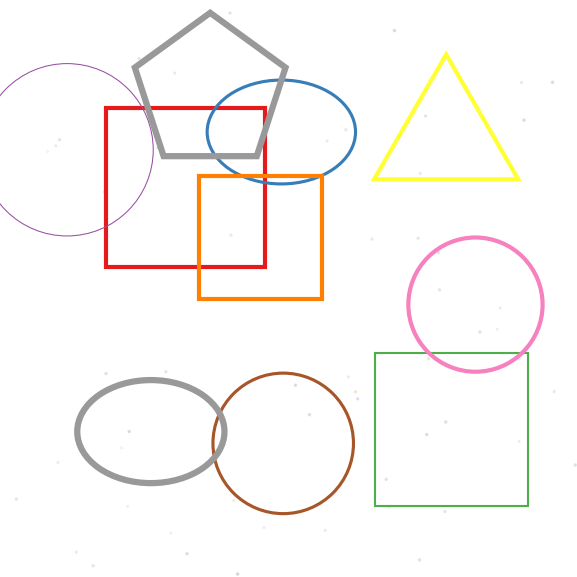[{"shape": "square", "thickness": 2, "radius": 0.69, "center": [0.321, 0.674]}, {"shape": "oval", "thickness": 1.5, "radius": 0.64, "center": [0.487, 0.771]}, {"shape": "square", "thickness": 1, "radius": 0.66, "center": [0.782, 0.255]}, {"shape": "circle", "thickness": 0.5, "radius": 0.75, "center": [0.116, 0.74]}, {"shape": "square", "thickness": 2, "radius": 0.53, "center": [0.451, 0.588]}, {"shape": "triangle", "thickness": 2, "radius": 0.72, "center": [0.773, 0.761]}, {"shape": "circle", "thickness": 1.5, "radius": 0.61, "center": [0.49, 0.231]}, {"shape": "circle", "thickness": 2, "radius": 0.58, "center": [0.823, 0.472]}, {"shape": "pentagon", "thickness": 3, "radius": 0.69, "center": [0.364, 0.84]}, {"shape": "oval", "thickness": 3, "radius": 0.64, "center": [0.261, 0.252]}]